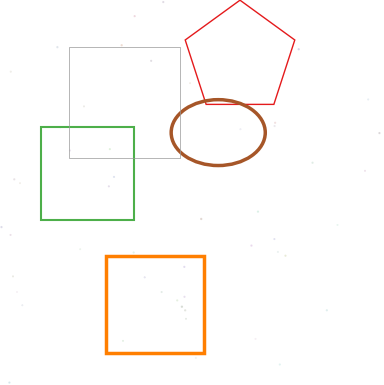[{"shape": "pentagon", "thickness": 1, "radius": 0.75, "center": [0.623, 0.85]}, {"shape": "square", "thickness": 1.5, "radius": 0.6, "center": [0.227, 0.55]}, {"shape": "square", "thickness": 2.5, "radius": 0.63, "center": [0.403, 0.209]}, {"shape": "oval", "thickness": 2.5, "radius": 0.61, "center": [0.567, 0.656]}, {"shape": "square", "thickness": 0.5, "radius": 0.72, "center": [0.324, 0.734]}]